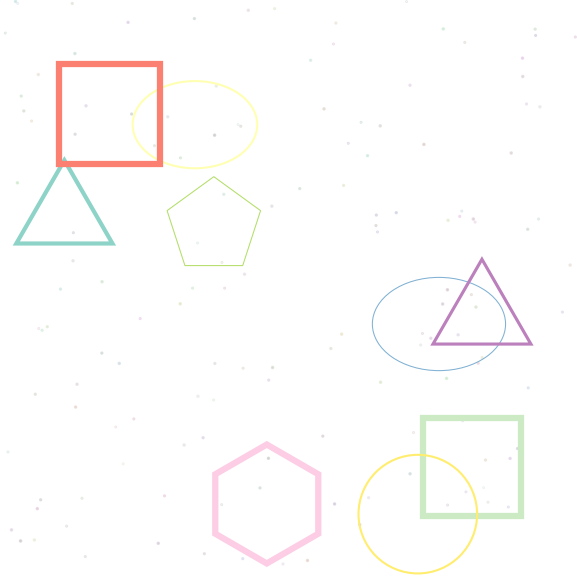[{"shape": "triangle", "thickness": 2, "radius": 0.48, "center": [0.111, 0.626]}, {"shape": "oval", "thickness": 1, "radius": 0.54, "center": [0.338, 0.783]}, {"shape": "square", "thickness": 3, "radius": 0.44, "center": [0.189, 0.802]}, {"shape": "oval", "thickness": 0.5, "radius": 0.58, "center": [0.76, 0.438]}, {"shape": "pentagon", "thickness": 0.5, "radius": 0.43, "center": [0.37, 0.608]}, {"shape": "hexagon", "thickness": 3, "radius": 0.51, "center": [0.462, 0.126]}, {"shape": "triangle", "thickness": 1.5, "radius": 0.49, "center": [0.835, 0.452]}, {"shape": "square", "thickness": 3, "radius": 0.43, "center": [0.818, 0.191]}, {"shape": "circle", "thickness": 1, "radius": 0.51, "center": [0.723, 0.109]}]